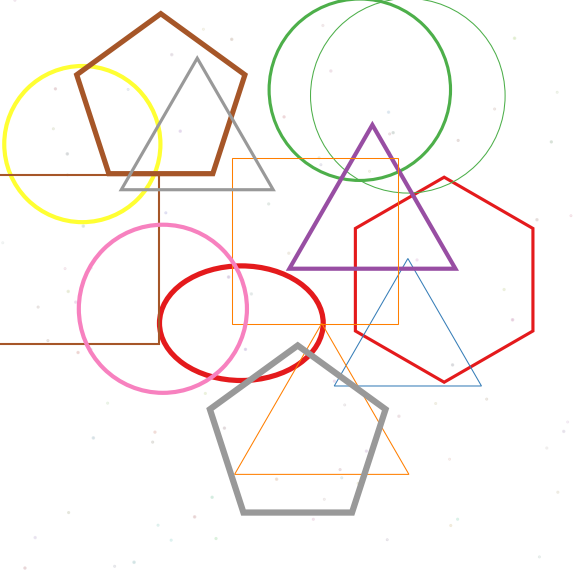[{"shape": "hexagon", "thickness": 1.5, "radius": 0.89, "center": [0.769, 0.515]}, {"shape": "oval", "thickness": 2.5, "radius": 0.71, "center": [0.418, 0.439]}, {"shape": "triangle", "thickness": 0.5, "radius": 0.74, "center": [0.706, 0.404]}, {"shape": "circle", "thickness": 0.5, "radius": 0.84, "center": [0.706, 0.833]}, {"shape": "circle", "thickness": 1.5, "radius": 0.79, "center": [0.623, 0.844]}, {"shape": "triangle", "thickness": 2, "radius": 0.83, "center": [0.645, 0.617]}, {"shape": "square", "thickness": 0.5, "radius": 0.72, "center": [0.545, 0.582]}, {"shape": "triangle", "thickness": 0.5, "radius": 0.87, "center": [0.557, 0.265]}, {"shape": "circle", "thickness": 2, "radius": 0.68, "center": [0.143, 0.75]}, {"shape": "pentagon", "thickness": 2.5, "radius": 0.77, "center": [0.278, 0.822]}, {"shape": "square", "thickness": 1, "radius": 0.73, "center": [0.129, 0.549]}, {"shape": "circle", "thickness": 2, "radius": 0.73, "center": [0.282, 0.464]}, {"shape": "triangle", "thickness": 1.5, "radius": 0.76, "center": [0.342, 0.747]}, {"shape": "pentagon", "thickness": 3, "radius": 0.8, "center": [0.516, 0.241]}]